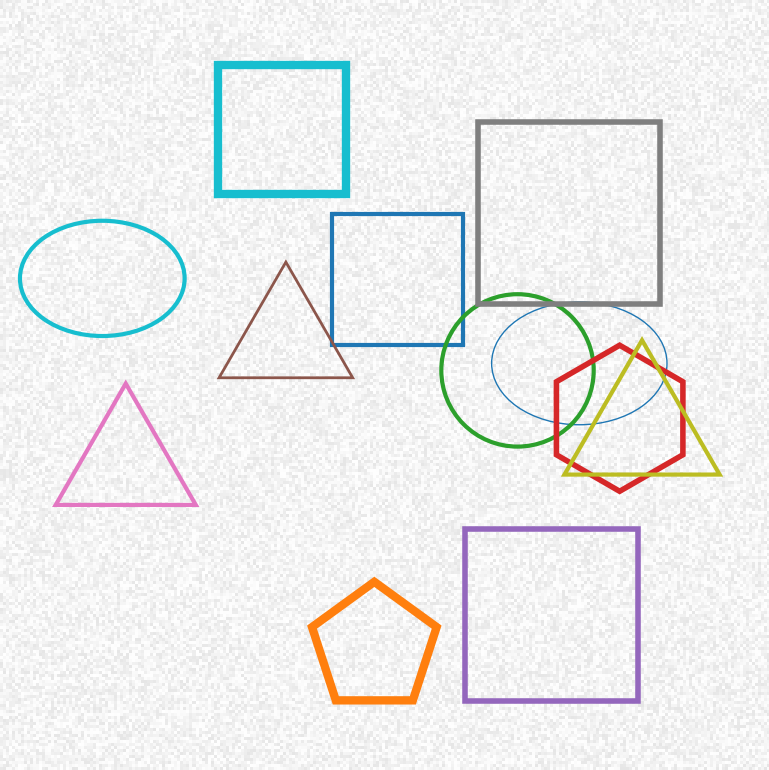[{"shape": "oval", "thickness": 0.5, "radius": 0.57, "center": [0.752, 0.528]}, {"shape": "square", "thickness": 1.5, "radius": 0.42, "center": [0.516, 0.637]}, {"shape": "pentagon", "thickness": 3, "radius": 0.43, "center": [0.486, 0.159]}, {"shape": "circle", "thickness": 1.5, "radius": 0.49, "center": [0.672, 0.519]}, {"shape": "hexagon", "thickness": 2, "radius": 0.47, "center": [0.805, 0.457]}, {"shape": "square", "thickness": 2, "radius": 0.56, "center": [0.716, 0.201]}, {"shape": "triangle", "thickness": 1, "radius": 0.5, "center": [0.371, 0.559]}, {"shape": "triangle", "thickness": 1.5, "radius": 0.53, "center": [0.163, 0.397]}, {"shape": "square", "thickness": 2, "radius": 0.59, "center": [0.739, 0.723]}, {"shape": "triangle", "thickness": 1.5, "radius": 0.58, "center": [0.834, 0.442]}, {"shape": "square", "thickness": 3, "radius": 0.42, "center": [0.366, 0.832]}, {"shape": "oval", "thickness": 1.5, "radius": 0.53, "center": [0.133, 0.638]}]